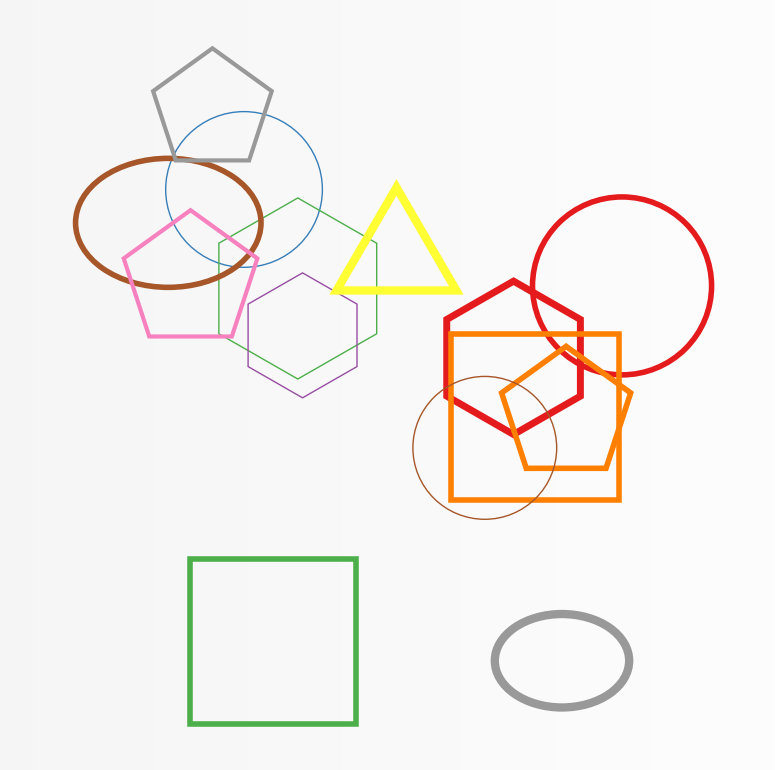[{"shape": "circle", "thickness": 2, "radius": 0.58, "center": [0.803, 0.629]}, {"shape": "hexagon", "thickness": 2.5, "radius": 0.5, "center": [0.663, 0.535]}, {"shape": "circle", "thickness": 0.5, "radius": 0.51, "center": [0.315, 0.754]}, {"shape": "square", "thickness": 2, "radius": 0.53, "center": [0.352, 0.167]}, {"shape": "hexagon", "thickness": 0.5, "radius": 0.59, "center": [0.384, 0.625]}, {"shape": "hexagon", "thickness": 0.5, "radius": 0.41, "center": [0.39, 0.564]}, {"shape": "square", "thickness": 2, "radius": 0.54, "center": [0.69, 0.458]}, {"shape": "pentagon", "thickness": 2, "radius": 0.44, "center": [0.731, 0.463]}, {"shape": "triangle", "thickness": 3, "radius": 0.45, "center": [0.512, 0.667]}, {"shape": "circle", "thickness": 0.5, "radius": 0.46, "center": [0.626, 0.418]}, {"shape": "oval", "thickness": 2, "radius": 0.6, "center": [0.217, 0.711]}, {"shape": "pentagon", "thickness": 1.5, "radius": 0.45, "center": [0.246, 0.636]}, {"shape": "oval", "thickness": 3, "radius": 0.43, "center": [0.725, 0.142]}, {"shape": "pentagon", "thickness": 1.5, "radius": 0.4, "center": [0.274, 0.857]}]